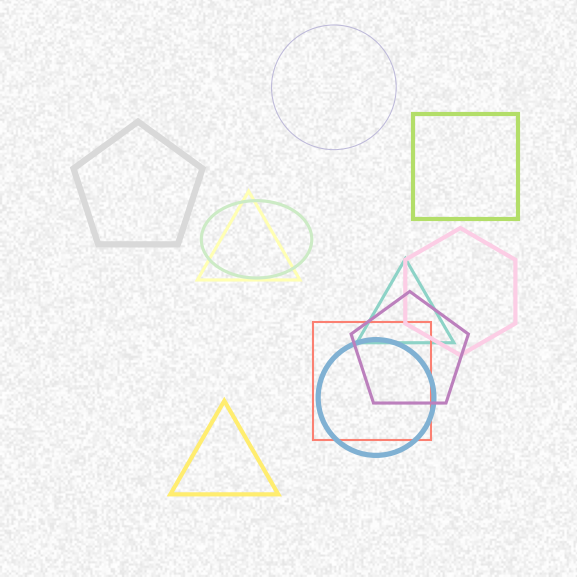[{"shape": "triangle", "thickness": 1.5, "radius": 0.49, "center": [0.702, 0.454]}, {"shape": "triangle", "thickness": 1.5, "radius": 0.51, "center": [0.431, 0.566]}, {"shape": "circle", "thickness": 0.5, "radius": 0.54, "center": [0.578, 0.848]}, {"shape": "square", "thickness": 1, "radius": 0.51, "center": [0.644, 0.34]}, {"shape": "circle", "thickness": 2.5, "radius": 0.5, "center": [0.651, 0.311]}, {"shape": "square", "thickness": 2, "radius": 0.46, "center": [0.806, 0.711]}, {"shape": "hexagon", "thickness": 2, "radius": 0.55, "center": [0.797, 0.494]}, {"shape": "pentagon", "thickness": 3, "radius": 0.59, "center": [0.239, 0.671]}, {"shape": "pentagon", "thickness": 1.5, "radius": 0.53, "center": [0.71, 0.388]}, {"shape": "oval", "thickness": 1.5, "radius": 0.48, "center": [0.444, 0.585]}, {"shape": "triangle", "thickness": 2, "radius": 0.54, "center": [0.388, 0.197]}]